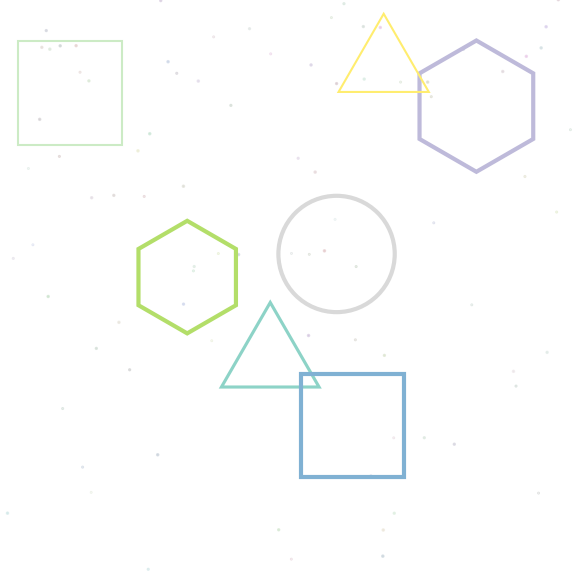[{"shape": "triangle", "thickness": 1.5, "radius": 0.49, "center": [0.468, 0.378]}, {"shape": "hexagon", "thickness": 2, "radius": 0.57, "center": [0.825, 0.815]}, {"shape": "square", "thickness": 2, "radius": 0.45, "center": [0.611, 0.263]}, {"shape": "hexagon", "thickness": 2, "radius": 0.49, "center": [0.324, 0.519]}, {"shape": "circle", "thickness": 2, "radius": 0.5, "center": [0.583, 0.559]}, {"shape": "square", "thickness": 1, "radius": 0.45, "center": [0.121, 0.839]}, {"shape": "triangle", "thickness": 1, "radius": 0.45, "center": [0.664, 0.885]}]